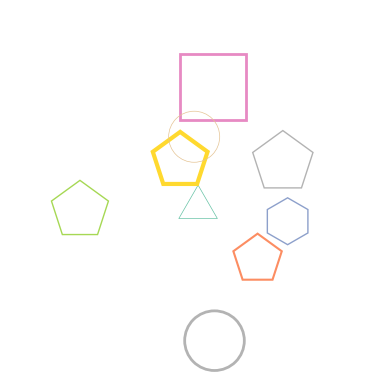[{"shape": "triangle", "thickness": 0.5, "radius": 0.29, "center": [0.515, 0.461]}, {"shape": "pentagon", "thickness": 1.5, "radius": 0.33, "center": [0.669, 0.327]}, {"shape": "hexagon", "thickness": 1, "radius": 0.3, "center": [0.747, 0.425]}, {"shape": "square", "thickness": 2, "radius": 0.43, "center": [0.553, 0.774]}, {"shape": "pentagon", "thickness": 1, "radius": 0.39, "center": [0.208, 0.454]}, {"shape": "pentagon", "thickness": 3, "radius": 0.37, "center": [0.468, 0.583]}, {"shape": "circle", "thickness": 0.5, "radius": 0.33, "center": [0.504, 0.645]}, {"shape": "circle", "thickness": 2, "radius": 0.39, "center": [0.557, 0.115]}, {"shape": "pentagon", "thickness": 1, "radius": 0.41, "center": [0.735, 0.579]}]